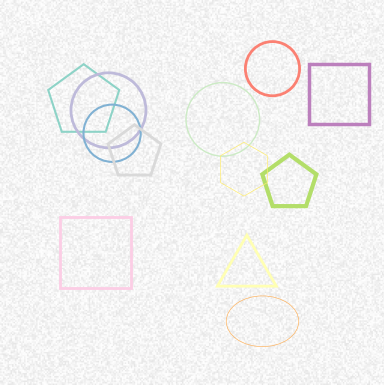[{"shape": "pentagon", "thickness": 1.5, "radius": 0.49, "center": [0.217, 0.736]}, {"shape": "triangle", "thickness": 2, "radius": 0.44, "center": [0.641, 0.301]}, {"shape": "circle", "thickness": 2, "radius": 0.49, "center": [0.282, 0.713]}, {"shape": "circle", "thickness": 2, "radius": 0.35, "center": [0.708, 0.822]}, {"shape": "circle", "thickness": 1.5, "radius": 0.37, "center": [0.291, 0.654]}, {"shape": "oval", "thickness": 0.5, "radius": 0.47, "center": [0.682, 0.165]}, {"shape": "pentagon", "thickness": 3, "radius": 0.37, "center": [0.752, 0.524]}, {"shape": "square", "thickness": 2, "radius": 0.46, "center": [0.247, 0.345]}, {"shape": "pentagon", "thickness": 2, "radius": 0.36, "center": [0.349, 0.604]}, {"shape": "square", "thickness": 2.5, "radius": 0.39, "center": [0.88, 0.755]}, {"shape": "circle", "thickness": 1, "radius": 0.48, "center": [0.579, 0.69]}, {"shape": "hexagon", "thickness": 0.5, "radius": 0.35, "center": [0.634, 0.561]}]